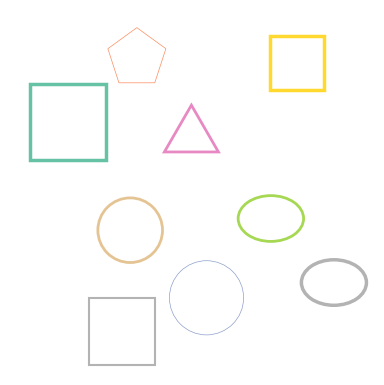[{"shape": "square", "thickness": 2.5, "radius": 0.49, "center": [0.177, 0.683]}, {"shape": "pentagon", "thickness": 0.5, "radius": 0.4, "center": [0.355, 0.849]}, {"shape": "circle", "thickness": 0.5, "radius": 0.48, "center": [0.536, 0.226]}, {"shape": "triangle", "thickness": 2, "radius": 0.41, "center": [0.497, 0.646]}, {"shape": "oval", "thickness": 2, "radius": 0.42, "center": [0.704, 0.432]}, {"shape": "square", "thickness": 2.5, "radius": 0.35, "center": [0.771, 0.835]}, {"shape": "circle", "thickness": 2, "radius": 0.42, "center": [0.338, 0.402]}, {"shape": "oval", "thickness": 2.5, "radius": 0.42, "center": [0.867, 0.266]}, {"shape": "square", "thickness": 1.5, "radius": 0.43, "center": [0.317, 0.139]}]